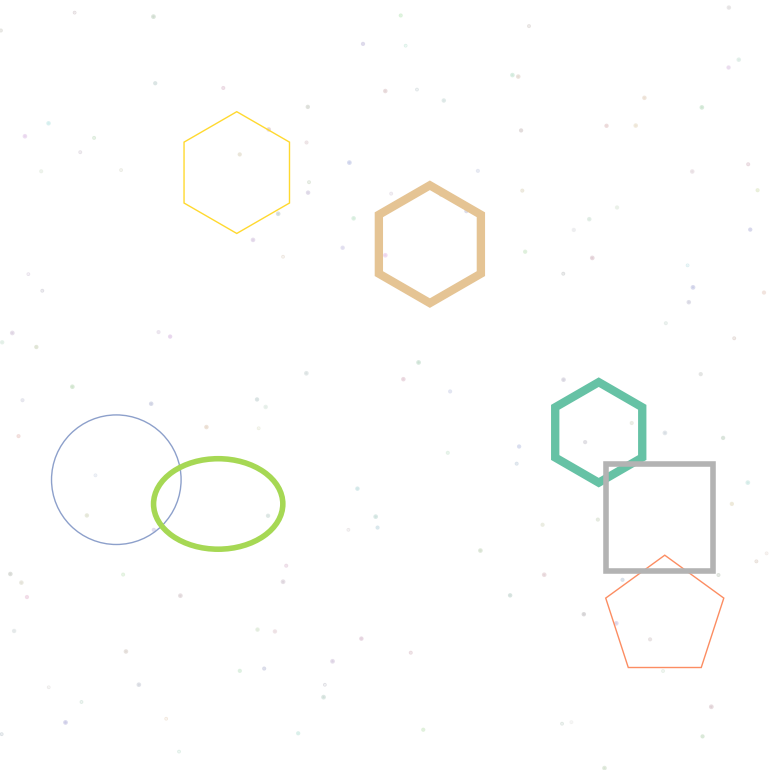[{"shape": "hexagon", "thickness": 3, "radius": 0.33, "center": [0.778, 0.438]}, {"shape": "pentagon", "thickness": 0.5, "radius": 0.4, "center": [0.863, 0.198]}, {"shape": "circle", "thickness": 0.5, "radius": 0.42, "center": [0.151, 0.377]}, {"shape": "oval", "thickness": 2, "radius": 0.42, "center": [0.283, 0.346]}, {"shape": "hexagon", "thickness": 0.5, "radius": 0.4, "center": [0.307, 0.776]}, {"shape": "hexagon", "thickness": 3, "radius": 0.38, "center": [0.558, 0.683]}, {"shape": "square", "thickness": 2, "radius": 0.35, "center": [0.857, 0.328]}]